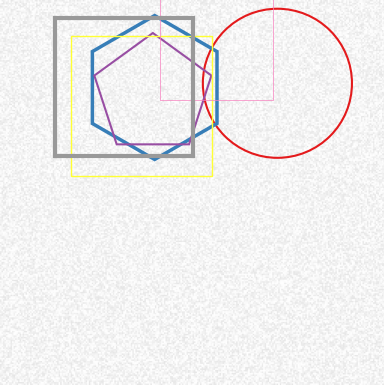[{"shape": "circle", "thickness": 1.5, "radius": 0.97, "center": [0.721, 0.784]}, {"shape": "hexagon", "thickness": 2.5, "radius": 0.93, "center": [0.402, 0.773]}, {"shape": "pentagon", "thickness": 1.5, "radius": 0.8, "center": [0.397, 0.754]}, {"shape": "square", "thickness": 1, "radius": 0.91, "center": [0.368, 0.726]}, {"shape": "square", "thickness": 0.5, "radius": 0.73, "center": [0.562, 0.887]}, {"shape": "square", "thickness": 3, "radius": 0.9, "center": [0.321, 0.775]}]